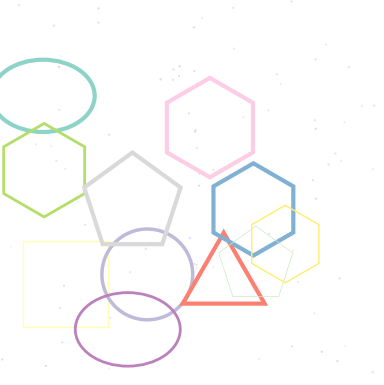[{"shape": "oval", "thickness": 3, "radius": 0.67, "center": [0.112, 0.751]}, {"shape": "square", "thickness": 1, "radius": 0.55, "center": [0.17, 0.262]}, {"shape": "circle", "thickness": 2.5, "radius": 0.59, "center": [0.383, 0.287]}, {"shape": "triangle", "thickness": 3, "radius": 0.61, "center": [0.581, 0.273]}, {"shape": "hexagon", "thickness": 3, "radius": 0.6, "center": [0.658, 0.456]}, {"shape": "hexagon", "thickness": 2, "radius": 0.61, "center": [0.115, 0.558]}, {"shape": "hexagon", "thickness": 3, "radius": 0.65, "center": [0.545, 0.669]}, {"shape": "pentagon", "thickness": 3, "radius": 0.66, "center": [0.344, 0.472]}, {"shape": "oval", "thickness": 2, "radius": 0.68, "center": [0.332, 0.144]}, {"shape": "pentagon", "thickness": 0.5, "radius": 0.51, "center": [0.664, 0.312]}, {"shape": "hexagon", "thickness": 1, "radius": 0.5, "center": [0.741, 0.366]}]